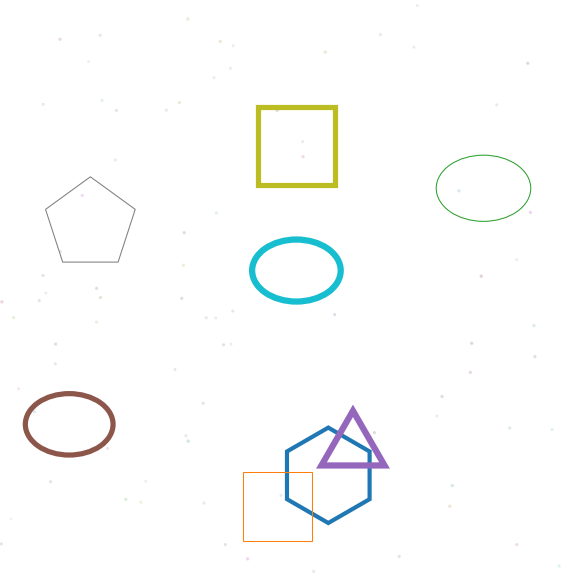[{"shape": "hexagon", "thickness": 2, "radius": 0.41, "center": [0.568, 0.176]}, {"shape": "square", "thickness": 0.5, "radius": 0.3, "center": [0.48, 0.122]}, {"shape": "oval", "thickness": 0.5, "radius": 0.41, "center": [0.837, 0.673]}, {"shape": "triangle", "thickness": 3, "radius": 0.32, "center": [0.611, 0.225]}, {"shape": "oval", "thickness": 2.5, "radius": 0.38, "center": [0.12, 0.264]}, {"shape": "pentagon", "thickness": 0.5, "radius": 0.41, "center": [0.157, 0.611]}, {"shape": "square", "thickness": 2.5, "radius": 0.34, "center": [0.513, 0.746]}, {"shape": "oval", "thickness": 3, "radius": 0.38, "center": [0.513, 0.531]}]